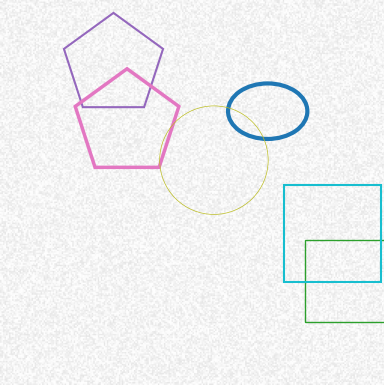[{"shape": "oval", "thickness": 3, "radius": 0.52, "center": [0.695, 0.711]}, {"shape": "square", "thickness": 1, "radius": 0.54, "center": [0.9, 0.27]}, {"shape": "pentagon", "thickness": 1.5, "radius": 0.68, "center": [0.295, 0.831]}, {"shape": "pentagon", "thickness": 2.5, "radius": 0.71, "center": [0.33, 0.68]}, {"shape": "circle", "thickness": 0.5, "radius": 0.7, "center": [0.556, 0.584]}, {"shape": "square", "thickness": 1.5, "radius": 0.63, "center": [0.863, 0.394]}]